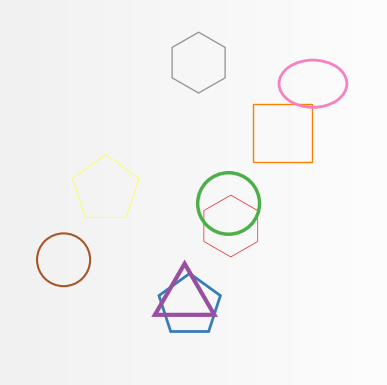[{"shape": "hexagon", "thickness": 0.5, "radius": 0.4, "center": [0.596, 0.413]}, {"shape": "pentagon", "thickness": 2, "radius": 0.42, "center": [0.489, 0.206]}, {"shape": "circle", "thickness": 2.5, "radius": 0.4, "center": [0.59, 0.471]}, {"shape": "triangle", "thickness": 3, "radius": 0.44, "center": [0.476, 0.227]}, {"shape": "square", "thickness": 1, "radius": 0.38, "center": [0.729, 0.654]}, {"shape": "pentagon", "thickness": 0.5, "radius": 0.45, "center": [0.273, 0.509]}, {"shape": "circle", "thickness": 1.5, "radius": 0.34, "center": [0.164, 0.325]}, {"shape": "oval", "thickness": 2, "radius": 0.44, "center": [0.808, 0.782]}, {"shape": "hexagon", "thickness": 1, "radius": 0.39, "center": [0.513, 0.837]}]